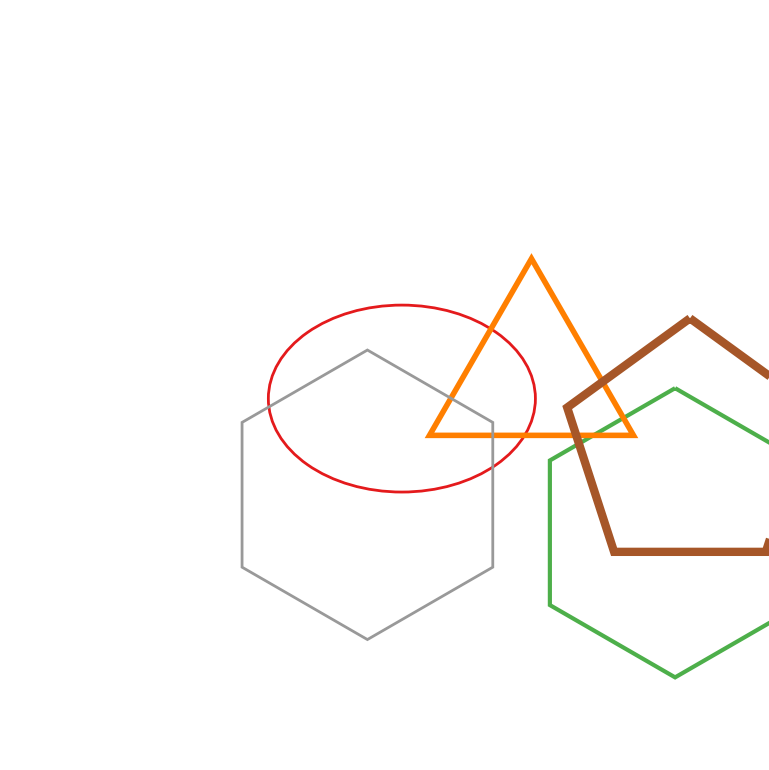[{"shape": "oval", "thickness": 1, "radius": 0.87, "center": [0.522, 0.482]}, {"shape": "hexagon", "thickness": 1.5, "radius": 0.94, "center": [0.877, 0.308]}, {"shape": "triangle", "thickness": 2, "radius": 0.76, "center": [0.69, 0.511]}, {"shape": "pentagon", "thickness": 3, "radius": 0.84, "center": [0.896, 0.419]}, {"shape": "hexagon", "thickness": 1, "radius": 0.94, "center": [0.477, 0.357]}]